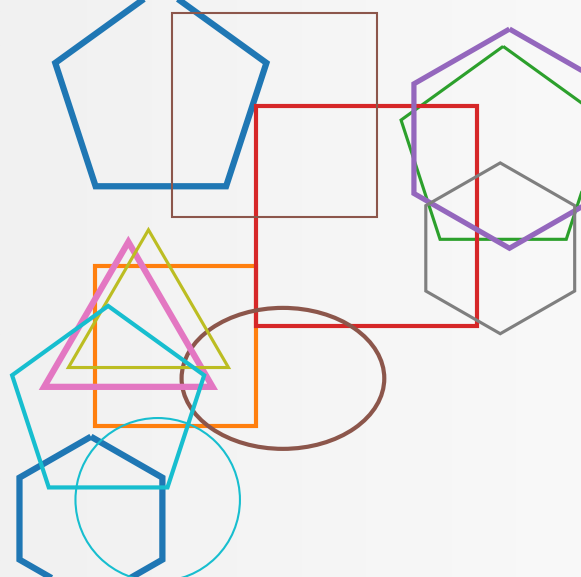[{"shape": "pentagon", "thickness": 3, "radius": 0.95, "center": [0.277, 0.831]}, {"shape": "hexagon", "thickness": 3, "radius": 0.71, "center": [0.156, 0.101]}, {"shape": "square", "thickness": 2, "radius": 0.69, "center": [0.301, 0.4]}, {"shape": "pentagon", "thickness": 1.5, "radius": 0.92, "center": [0.866, 0.734]}, {"shape": "square", "thickness": 2, "radius": 0.95, "center": [0.631, 0.626]}, {"shape": "hexagon", "thickness": 2.5, "radius": 0.95, "center": [0.876, 0.759]}, {"shape": "square", "thickness": 1, "radius": 0.88, "center": [0.472, 0.8]}, {"shape": "oval", "thickness": 2, "radius": 0.87, "center": [0.487, 0.344]}, {"shape": "triangle", "thickness": 3, "radius": 0.84, "center": [0.221, 0.413]}, {"shape": "hexagon", "thickness": 1.5, "radius": 0.74, "center": [0.861, 0.569]}, {"shape": "triangle", "thickness": 1.5, "radius": 0.79, "center": [0.255, 0.442]}, {"shape": "circle", "thickness": 1, "radius": 0.71, "center": [0.271, 0.134]}, {"shape": "pentagon", "thickness": 2, "radius": 0.87, "center": [0.186, 0.296]}]